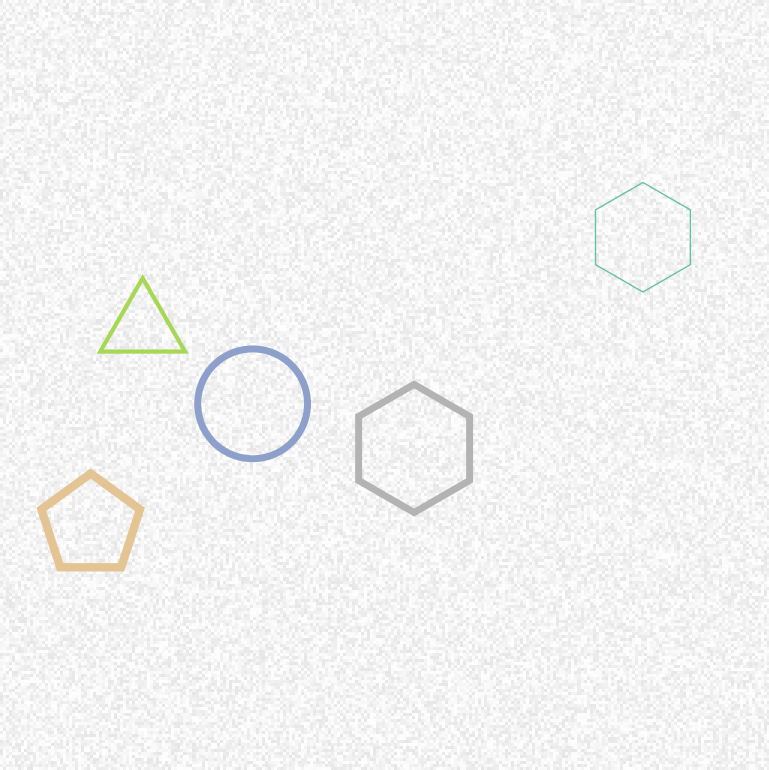[{"shape": "hexagon", "thickness": 0.5, "radius": 0.36, "center": [0.835, 0.692]}, {"shape": "circle", "thickness": 2.5, "radius": 0.36, "center": [0.328, 0.476]}, {"shape": "triangle", "thickness": 1.5, "radius": 0.32, "center": [0.185, 0.575]}, {"shape": "pentagon", "thickness": 3, "radius": 0.34, "center": [0.118, 0.318]}, {"shape": "hexagon", "thickness": 2.5, "radius": 0.42, "center": [0.538, 0.418]}]